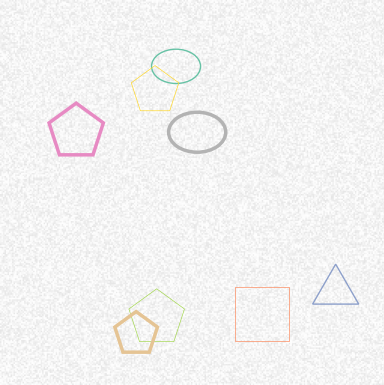[{"shape": "oval", "thickness": 1, "radius": 0.32, "center": [0.457, 0.828]}, {"shape": "square", "thickness": 0.5, "radius": 0.35, "center": [0.68, 0.185]}, {"shape": "triangle", "thickness": 1, "radius": 0.35, "center": [0.872, 0.245]}, {"shape": "pentagon", "thickness": 2.5, "radius": 0.37, "center": [0.198, 0.658]}, {"shape": "pentagon", "thickness": 0.5, "radius": 0.38, "center": [0.407, 0.174]}, {"shape": "pentagon", "thickness": 0.5, "radius": 0.32, "center": [0.403, 0.765]}, {"shape": "pentagon", "thickness": 2.5, "radius": 0.29, "center": [0.354, 0.132]}, {"shape": "oval", "thickness": 2.5, "radius": 0.37, "center": [0.512, 0.657]}]